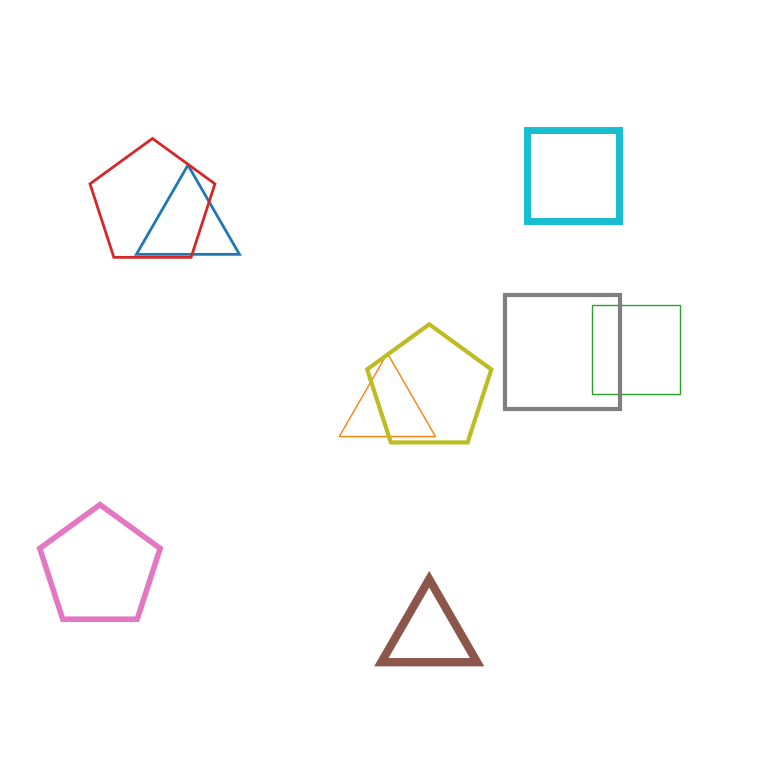[{"shape": "triangle", "thickness": 1, "radius": 0.39, "center": [0.244, 0.708]}, {"shape": "triangle", "thickness": 0.5, "radius": 0.36, "center": [0.503, 0.469]}, {"shape": "square", "thickness": 0.5, "radius": 0.29, "center": [0.826, 0.546]}, {"shape": "pentagon", "thickness": 1, "radius": 0.43, "center": [0.198, 0.735]}, {"shape": "triangle", "thickness": 3, "radius": 0.36, "center": [0.557, 0.176]}, {"shape": "pentagon", "thickness": 2, "radius": 0.41, "center": [0.13, 0.262]}, {"shape": "square", "thickness": 1.5, "radius": 0.37, "center": [0.731, 0.543]}, {"shape": "pentagon", "thickness": 1.5, "radius": 0.42, "center": [0.557, 0.494]}, {"shape": "square", "thickness": 2.5, "radius": 0.3, "center": [0.744, 0.772]}]